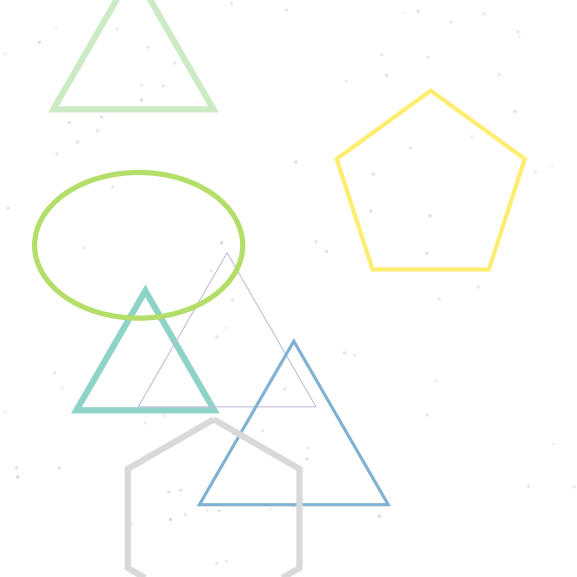[{"shape": "triangle", "thickness": 3, "radius": 0.69, "center": [0.252, 0.358]}, {"shape": "triangle", "thickness": 0.5, "radius": 0.89, "center": [0.393, 0.384]}, {"shape": "triangle", "thickness": 1.5, "radius": 0.94, "center": [0.509, 0.22]}, {"shape": "oval", "thickness": 2.5, "radius": 0.9, "center": [0.24, 0.574]}, {"shape": "hexagon", "thickness": 3, "radius": 0.86, "center": [0.37, 0.101]}, {"shape": "triangle", "thickness": 3, "radius": 0.8, "center": [0.231, 0.89]}, {"shape": "pentagon", "thickness": 2, "radius": 0.86, "center": [0.746, 0.671]}]